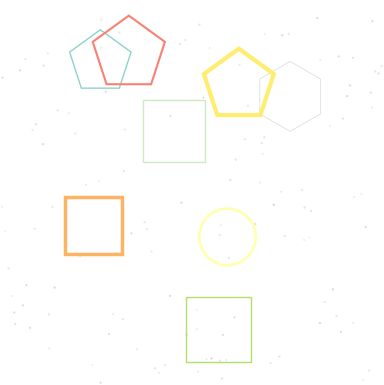[{"shape": "pentagon", "thickness": 1, "radius": 0.42, "center": [0.261, 0.839]}, {"shape": "circle", "thickness": 2, "radius": 0.37, "center": [0.591, 0.385]}, {"shape": "pentagon", "thickness": 1.5, "radius": 0.49, "center": [0.335, 0.861]}, {"shape": "square", "thickness": 2.5, "radius": 0.37, "center": [0.243, 0.414]}, {"shape": "square", "thickness": 1, "radius": 0.42, "center": [0.567, 0.145]}, {"shape": "hexagon", "thickness": 0.5, "radius": 0.45, "center": [0.753, 0.75]}, {"shape": "square", "thickness": 1, "radius": 0.4, "center": [0.452, 0.659]}, {"shape": "pentagon", "thickness": 3, "radius": 0.48, "center": [0.62, 0.778]}]